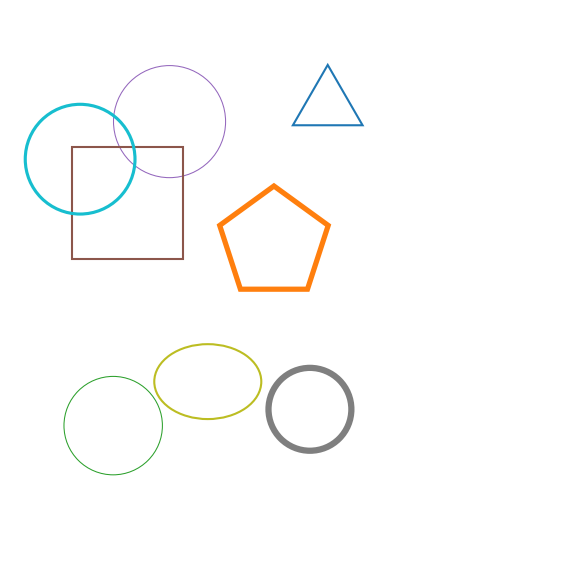[{"shape": "triangle", "thickness": 1, "radius": 0.35, "center": [0.567, 0.817]}, {"shape": "pentagon", "thickness": 2.5, "radius": 0.49, "center": [0.474, 0.578]}, {"shape": "circle", "thickness": 0.5, "radius": 0.43, "center": [0.196, 0.262]}, {"shape": "circle", "thickness": 0.5, "radius": 0.49, "center": [0.294, 0.789]}, {"shape": "square", "thickness": 1, "radius": 0.48, "center": [0.22, 0.648]}, {"shape": "circle", "thickness": 3, "radius": 0.36, "center": [0.537, 0.29]}, {"shape": "oval", "thickness": 1, "radius": 0.46, "center": [0.36, 0.338]}, {"shape": "circle", "thickness": 1.5, "radius": 0.48, "center": [0.139, 0.724]}]